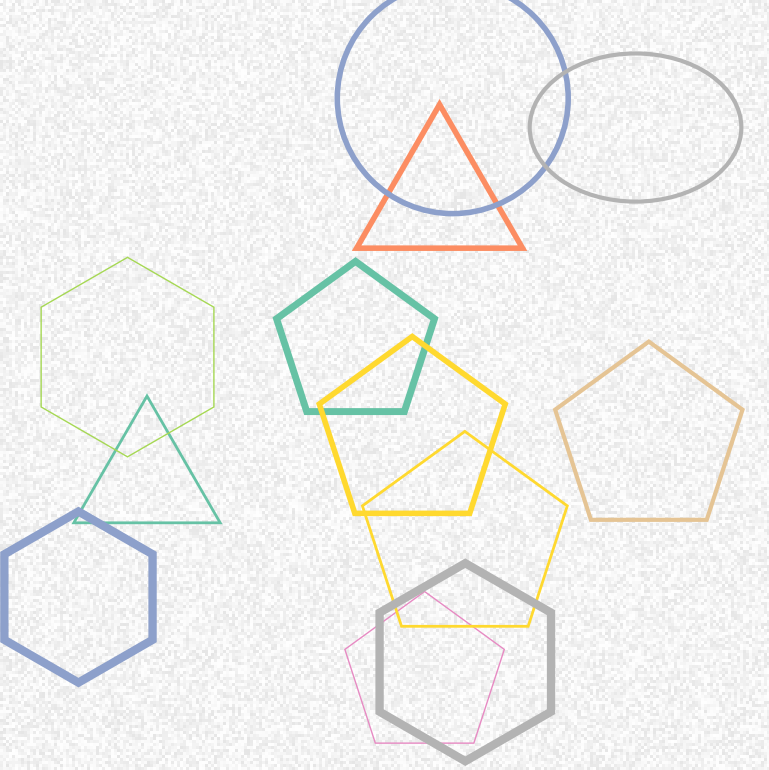[{"shape": "pentagon", "thickness": 2.5, "radius": 0.54, "center": [0.462, 0.553]}, {"shape": "triangle", "thickness": 1, "radius": 0.55, "center": [0.191, 0.376]}, {"shape": "triangle", "thickness": 2, "radius": 0.62, "center": [0.571, 0.74]}, {"shape": "hexagon", "thickness": 3, "radius": 0.56, "center": [0.102, 0.225]}, {"shape": "circle", "thickness": 2, "radius": 0.75, "center": [0.588, 0.873]}, {"shape": "pentagon", "thickness": 0.5, "radius": 0.54, "center": [0.551, 0.123]}, {"shape": "hexagon", "thickness": 0.5, "radius": 0.65, "center": [0.166, 0.536]}, {"shape": "pentagon", "thickness": 1, "radius": 0.7, "center": [0.604, 0.3]}, {"shape": "pentagon", "thickness": 2, "radius": 0.63, "center": [0.535, 0.436]}, {"shape": "pentagon", "thickness": 1.5, "radius": 0.64, "center": [0.843, 0.428]}, {"shape": "oval", "thickness": 1.5, "radius": 0.69, "center": [0.825, 0.834]}, {"shape": "hexagon", "thickness": 3, "radius": 0.64, "center": [0.604, 0.14]}]